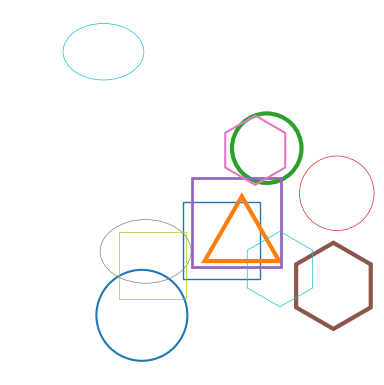[{"shape": "circle", "thickness": 1.5, "radius": 0.59, "center": [0.369, 0.181]}, {"shape": "square", "thickness": 1, "radius": 0.5, "center": [0.576, 0.375]}, {"shape": "triangle", "thickness": 3, "radius": 0.56, "center": [0.628, 0.378]}, {"shape": "circle", "thickness": 3, "radius": 0.45, "center": [0.693, 0.615]}, {"shape": "circle", "thickness": 0.5, "radius": 0.48, "center": [0.875, 0.498]}, {"shape": "square", "thickness": 2, "radius": 0.58, "center": [0.614, 0.423]}, {"shape": "hexagon", "thickness": 3, "radius": 0.56, "center": [0.866, 0.257]}, {"shape": "hexagon", "thickness": 1.5, "radius": 0.45, "center": [0.663, 0.61]}, {"shape": "oval", "thickness": 0.5, "radius": 0.59, "center": [0.378, 0.347]}, {"shape": "square", "thickness": 0.5, "radius": 0.43, "center": [0.396, 0.311]}, {"shape": "hexagon", "thickness": 0.5, "radius": 0.49, "center": [0.727, 0.301]}, {"shape": "oval", "thickness": 0.5, "radius": 0.52, "center": [0.269, 0.866]}]